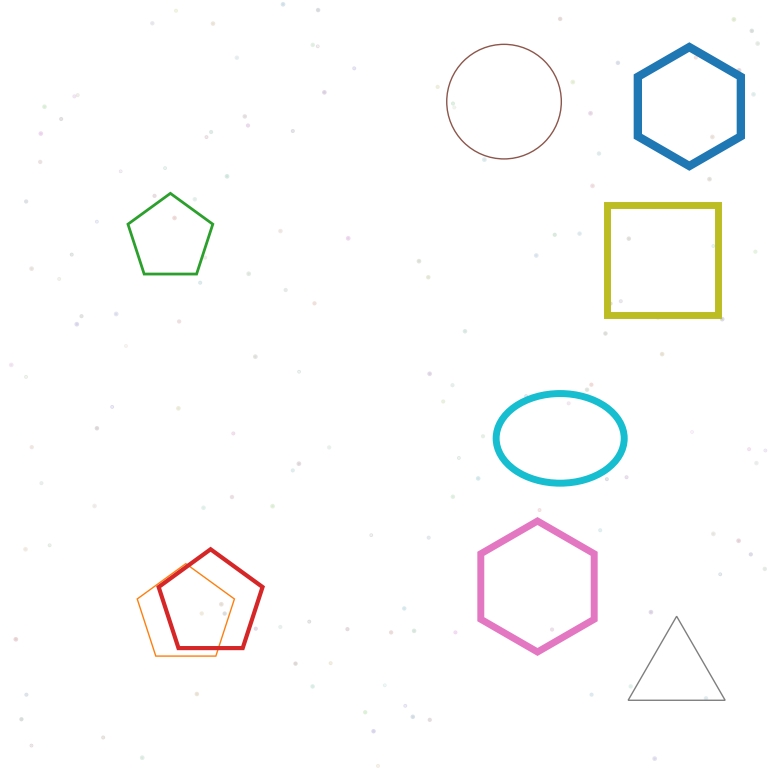[{"shape": "hexagon", "thickness": 3, "radius": 0.39, "center": [0.895, 0.862]}, {"shape": "pentagon", "thickness": 0.5, "radius": 0.33, "center": [0.241, 0.202]}, {"shape": "pentagon", "thickness": 1, "radius": 0.29, "center": [0.221, 0.691]}, {"shape": "pentagon", "thickness": 1.5, "radius": 0.35, "center": [0.274, 0.216]}, {"shape": "circle", "thickness": 0.5, "radius": 0.37, "center": [0.655, 0.868]}, {"shape": "hexagon", "thickness": 2.5, "radius": 0.43, "center": [0.698, 0.238]}, {"shape": "triangle", "thickness": 0.5, "radius": 0.36, "center": [0.879, 0.127]}, {"shape": "square", "thickness": 2.5, "radius": 0.36, "center": [0.86, 0.662]}, {"shape": "oval", "thickness": 2.5, "radius": 0.42, "center": [0.728, 0.431]}]